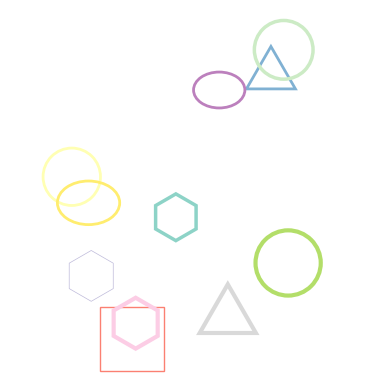[{"shape": "hexagon", "thickness": 2.5, "radius": 0.3, "center": [0.457, 0.436]}, {"shape": "circle", "thickness": 2, "radius": 0.37, "center": [0.186, 0.541]}, {"shape": "hexagon", "thickness": 0.5, "radius": 0.33, "center": [0.237, 0.283]}, {"shape": "square", "thickness": 1, "radius": 0.41, "center": [0.342, 0.119]}, {"shape": "triangle", "thickness": 2, "radius": 0.37, "center": [0.704, 0.806]}, {"shape": "circle", "thickness": 3, "radius": 0.42, "center": [0.748, 0.317]}, {"shape": "hexagon", "thickness": 3, "radius": 0.33, "center": [0.352, 0.161]}, {"shape": "triangle", "thickness": 3, "radius": 0.42, "center": [0.592, 0.177]}, {"shape": "oval", "thickness": 2, "radius": 0.33, "center": [0.569, 0.766]}, {"shape": "circle", "thickness": 2.5, "radius": 0.38, "center": [0.737, 0.871]}, {"shape": "oval", "thickness": 2, "radius": 0.4, "center": [0.23, 0.473]}]